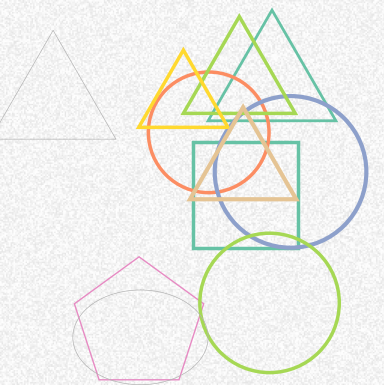[{"shape": "square", "thickness": 2.5, "radius": 0.69, "center": [0.638, 0.493]}, {"shape": "triangle", "thickness": 2, "radius": 0.96, "center": [0.706, 0.782]}, {"shape": "circle", "thickness": 2.5, "radius": 0.78, "center": [0.542, 0.656]}, {"shape": "circle", "thickness": 3, "radius": 0.98, "center": [0.755, 0.554]}, {"shape": "pentagon", "thickness": 1, "radius": 0.88, "center": [0.361, 0.156]}, {"shape": "circle", "thickness": 2.5, "radius": 0.91, "center": [0.7, 0.213]}, {"shape": "triangle", "thickness": 2.5, "radius": 0.84, "center": [0.622, 0.789]}, {"shape": "triangle", "thickness": 2.5, "radius": 0.67, "center": [0.476, 0.736]}, {"shape": "triangle", "thickness": 3, "radius": 0.8, "center": [0.631, 0.562]}, {"shape": "triangle", "thickness": 0.5, "radius": 0.94, "center": [0.138, 0.733]}, {"shape": "oval", "thickness": 0.5, "radius": 0.88, "center": [0.365, 0.124]}]